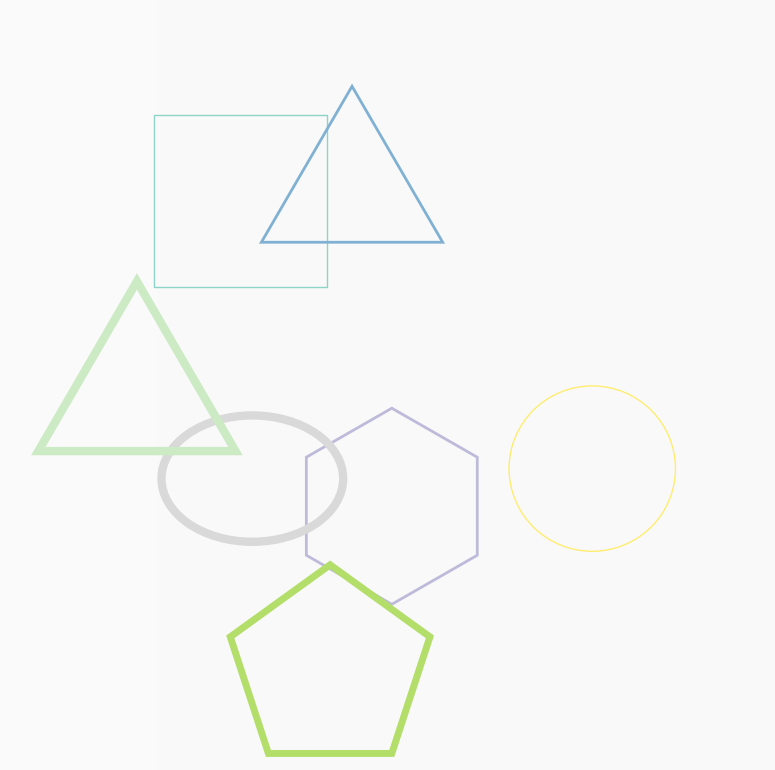[{"shape": "square", "thickness": 0.5, "radius": 0.56, "center": [0.31, 0.739]}, {"shape": "hexagon", "thickness": 1, "radius": 0.64, "center": [0.506, 0.343]}, {"shape": "triangle", "thickness": 1, "radius": 0.68, "center": [0.454, 0.753]}, {"shape": "pentagon", "thickness": 2.5, "radius": 0.68, "center": [0.426, 0.131]}, {"shape": "oval", "thickness": 3, "radius": 0.59, "center": [0.326, 0.378]}, {"shape": "triangle", "thickness": 3, "radius": 0.73, "center": [0.177, 0.488]}, {"shape": "circle", "thickness": 0.5, "radius": 0.54, "center": [0.764, 0.391]}]